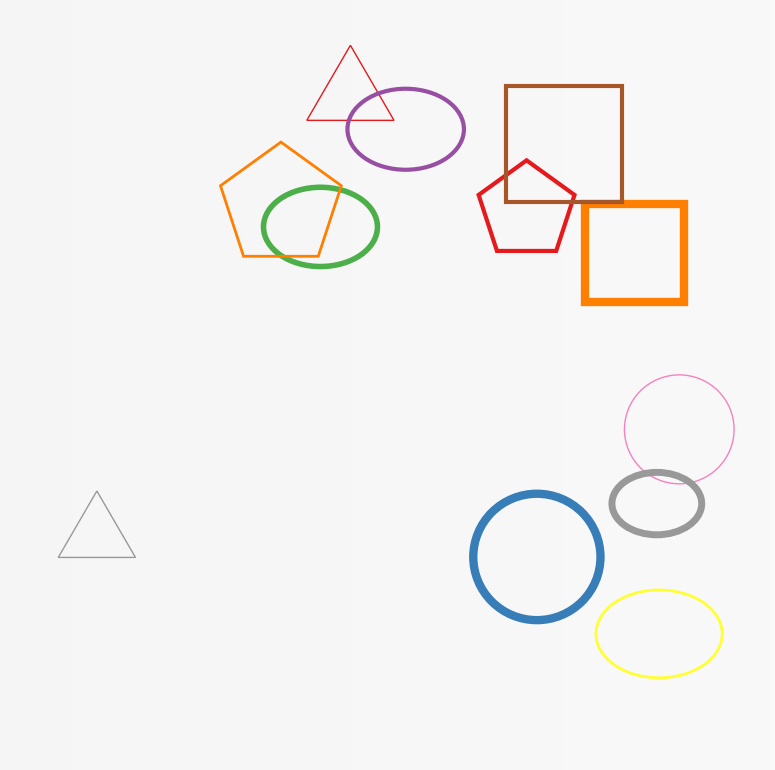[{"shape": "triangle", "thickness": 0.5, "radius": 0.32, "center": [0.452, 0.876]}, {"shape": "pentagon", "thickness": 1.5, "radius": 0.33, "center": [0.679, 0.727]}, {"shape": "circle", "thickness": 3, "radius": 0.41, "center": [0.693, 0.277]}, {"shape": "oval", "thickness": 2, "radius": 0.37, "center": [0.414, 0.705]}, {"shape": "oval", "thickness": 1.5, "radius": 0.38, "center": [0.523, 0.832]}, {"shape": "pentagon", "thickness": 1, "radius": 0.41, "center": [0.362, 0.733]}, {"shape": "square", "thickness": 3, "radius": 0.32, "center": [0.819, 0.672]}, {"shape": "oval", "thickness": 1, "radius": 0.41, "center": [0.85, 0.177]}, {"shape": "square", "thickness": 1.5, "radius": 0.37, "center": [0.728, 0.813]}, {"shape": "circle", "thickness": 0.5, "radius": 0.35, "center": [0.876, 0.442]}, {"shape": "triangle", "thickness": 0.5, "radius": 0.29, "center": [0.125, 0.305]}, {"shape": "oval", "thickness": 2.5, "radius": 0.29, "center": [0.848, 0.346]}]